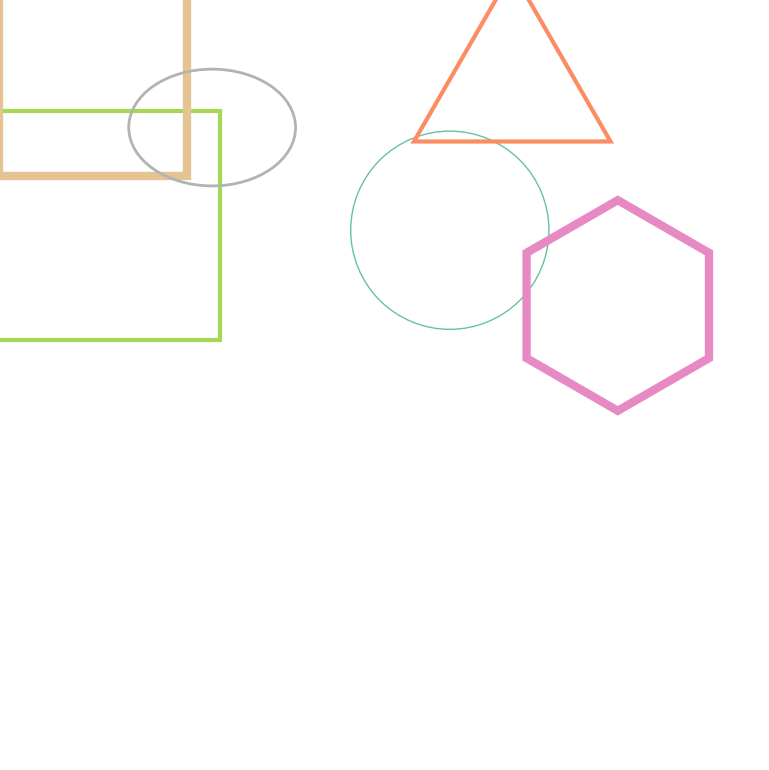[{"shape": "circle", "thickness": 0.5, "radius": 0.64, "center": [0.584, 0.701]}, {"shape": "triangle", "thickness": 1.5, "radius": 0.74, "center": [0.665, 0.89]}, {"shape": "hexagon", "thickness": 3, "radius": 0.68, "center": [0.802, 0.603]}, {"shape": "square", "thickness": 1.5, "radius": 0.74, "center": [0.137, 0.708]}, {"shape": "square", "thickness": 3, "radius": 0.61, "center": [0.121, 0.894]}, {"shape": "oval", "thickness": 1, "radius": 0.54, "center": [0.276, 0.834]}]